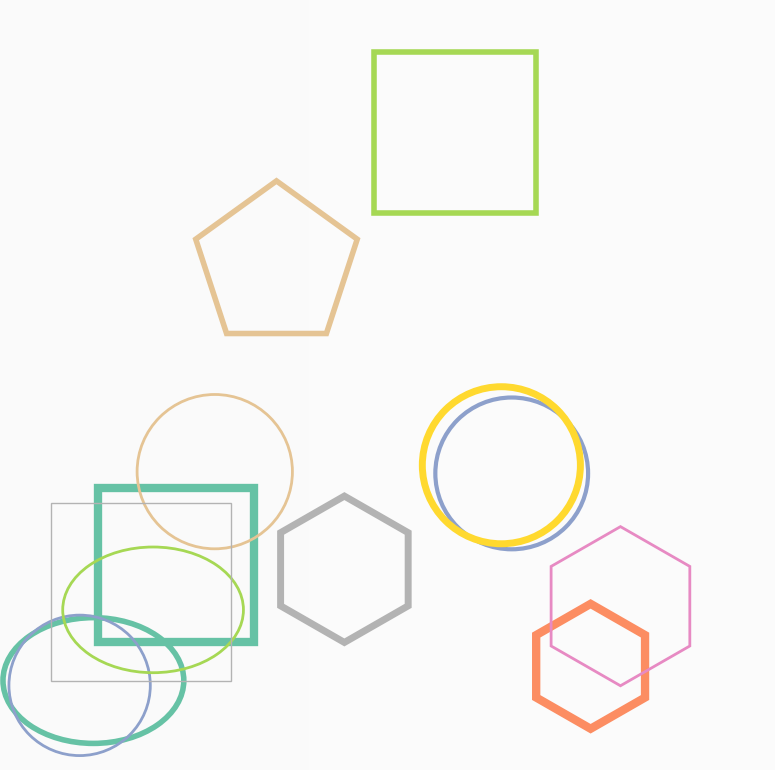[{"shape": "square", "thickness": 3, "radius": 0.5, "center": [0.227, 0.266]}, {"shape": "oval", "thickness": 2, "radius": 0.58, "center": [0.121, 0.116]}, {"shape": "hexagon", "thickness": 3, "radius": 0.41, "center": [0.762, 0.135]}, {"shape": "circle", "thickness": 1.5, "radius": 0.49, "center": [0.66, 0.385]}, {"shape": "circle", "thickness": 1, "radius": 0.46, "center": [0.103, 0.11]}, {"shape": "hexagon", "thickness": 1, "radius": 0.52, "center": [0.801, 0.213]}, {"shape": "oval", "thickness": 1, "radius": 0.58, "center": [0.198, 0.208]}, {"shape": "square", "thickness": 2, "radius": 0.52, "center": [0.587, 0.828]}, {"shape": "circle", "thickness": 2.5, "radius": 0.51, "center": [0.647, 0.396]}, {"shape": "pentagon", "thickness": 2, "radius": 0.55, "center": [0.357, 0.655]}, {"shape": "circle", "thickness": 1, "radius": 0.5, "center": [0.277, 0.387]}, {"shape": "hexagon", "thickness": 2.5, "radius": 0.48, "center": [0.444, 0.261]}, {"shape": "square", "thickness": 0.5, "radius": 0.58, "center": [0.182, 0.231]}]